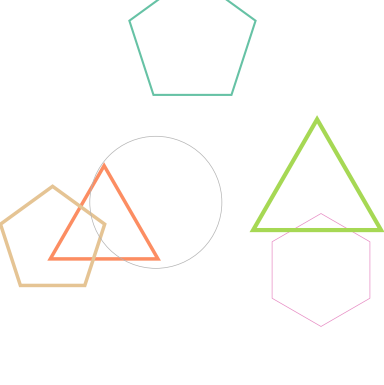[{"shape": "pentagon", "thickness": 1.5, "radius": 0.86, "center": [0.5, 0.893]}, {"shape": "triangle", "thickness": 2.5, "radius": 0.81, "center": [0.27, 0.408]}, {"shape": "hexagon", "thickness": 0.5, "radius": 0.73, "center": [0.834, 0.299]}, {"shape": "triangle", "thickness": 3, "radius": 0.96, "center": [0.824, 0.498]}, {"shape": "pentagon", "thickness": 2.5, "radius": 0.71, "center": [0.137, 0.374]}, {"shape": "circle", "thickness": 0.5, "radius": 0.86, "center": [0.405, 0.474]}]